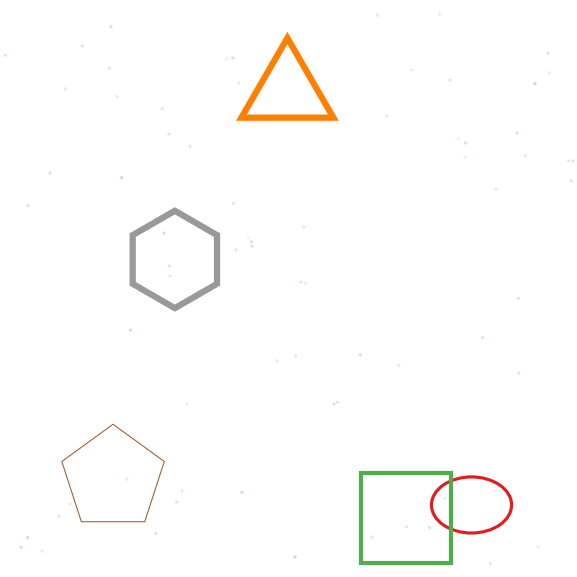[{"shape": "oval", "thickness": 1.5, "radius": 0.35, "center": [0.817, 0.125]}, {"shape": "square", "thickness": 2, "radius": 0.39, "center": [0.703, 0.102]}, {"shape": "triangle", "thickness": 3, "radius": 0.46, "center": [0.498, 0.841]}, {"shape": "pentagon", "thickness": 0.5, "radius": 0.47, "center": [0.196, 0.171]}, {"shape": "hexagon", "thickness": 3, "radius": 0.42, "center": [0.303, 0.55]}]